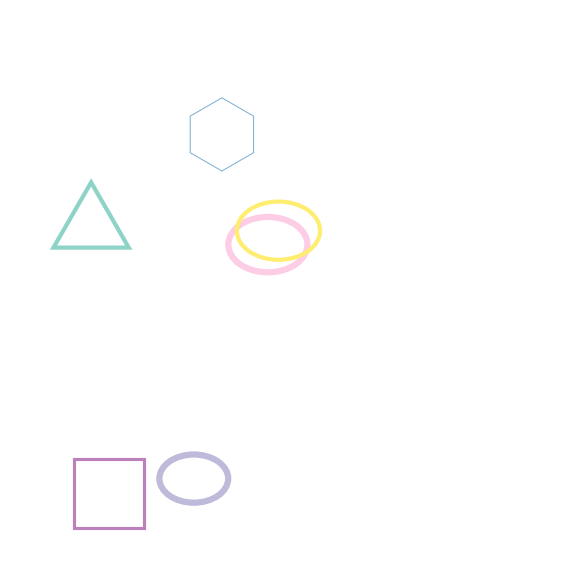[{"shape": "triangle", "thickness": 2, "radius": 0.38, "center": [0.158, 0.608]}, {"shape": "oval", "thickness": 3, "radius": 0.3, "center": [0.336, 0.17]}, {"shape": "hexagon", "thickness": 0.5, "radius": 0.32, "center": [0.384, 0.766]}, {"shape": "oval", "thickness": 3, "radius": 0.34, "center": [0.464, 0.576]}, {"shape": "square", "thickness": 1.5, "radius": 0.3, "center": [0.189, 0.145]}, {"shape": "oval", "thickness": 2, "radius": 0.36, "center": [0.482, 0.6]}]